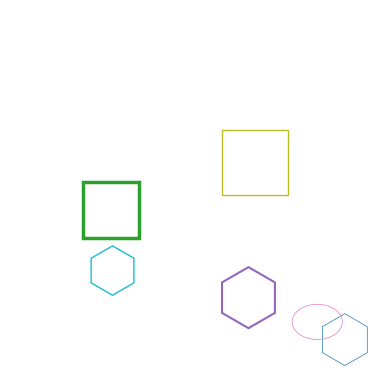[{"shape": "hexagon", "thickness": 0.5, "radius": 0.34, "center": [0.896, 0.118]}, {"shape": "square", "thickness": 2.5, "radius": 0.37, "center": [0.287, 0.454]}, {"shape": "hexagon", "thickness": 1.5, "radius": 0.4, "center": [0.645, 0.227]}, {"shape": "oval", "thickness": 0.5, "radius": 0.33, "center": [0.824, 0.164]}, {"shape": "square", "thickness": 1, "radius": 0.42, "center": [0.662, 0.579]}, {"shape": "hexagon", "thickness": 1, "radius": 0.32, "center": [0.292, 0.297]}]